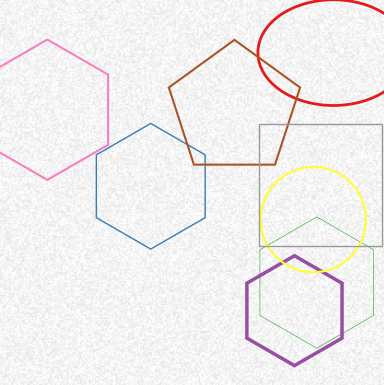[{"shape": "oval", "thickness": 2, "radius": 0.98, "center": [0.866, 0.863]}, {"shape": "hexagon", "thickness": 1, "radius": 0.82, "center": [0.392, 0.516]}, {"shape": "hexagon", "thickness": 0.5, "radius": 0.85, "center": [0.823, 0.266]}, {"shape": "hexagon", "thickness": 2.5, "radius": 0.71, "center": [0.765, 0.193]}, {"shape": "circle", "thickness": 1.5, "radius": 0.68, "center": [0.814, 0.43]}, {"shape": "pentagon", "thickness": 1.5, "radius": 0.9, "center": [0.609, 0.717]}, {"shape": "hexagon", "thickness": 1.5, "radius": 0.91, "center": [0.123, 0.715]}, {"shape": "square", "thickness": 1, "radius": 0.8, "center": [0.832, 0.519]}]